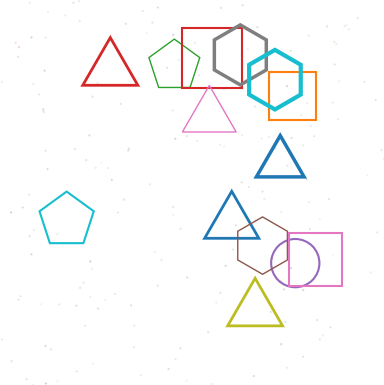[{"shape": "triangle", "thickness": 2, "radius": 0.41, "center": [0.602, 0.422]}, {"shape": "triangle", "thickness": 2.5, "radius": 0.36, "center": [0.728, 0.576]}, {"shape": "square", "thickness": 1.5, "radius": 0.31, "center": [0.759, 0.751]}, {"shape": "pentagon", "thickness": 1, "radius": 0.35, "center": [0.453, 0.829]}, {"shape": "square", "thickness": 1.5, "radius": 0.38, "center": [0.551, 0.849]}, {"shape": "triangle", "thickness": 2, "radius": 0.41, "center": [0.287, 0.82]}, {"shape": "circle", "thickness": 1.5, "radius": 0.31, "center": [0.767, 0.317]}, {"shape": "hexagon", "thickness": 1, "radius": 0.37, "center": [0.682, 0.362]}, {"shape": "square", "thickness": 1.5, "radius": 0.35, "center": [0.819, 0.326]}, {"shape": "triangle", "thickness": 1, "radius": 0.4, "center": [0.544, 0.697]}, {"shape": "hexagon", "thickness": 2.5, "radius": 0.39, "center": [0.624, 0.857]}, {"shape": "triangle", "thickness": 2, "radius": 0.41, "center": [0.663, 0.195]}, {"shape": "pentagon", "thickness": 1.5, "radius": 0.37, "center": [0.173, 0.428]}, {"shape": "hexagon", "thickness": 3, "radius": 0.39, "center": [0.714, 0.793]}]